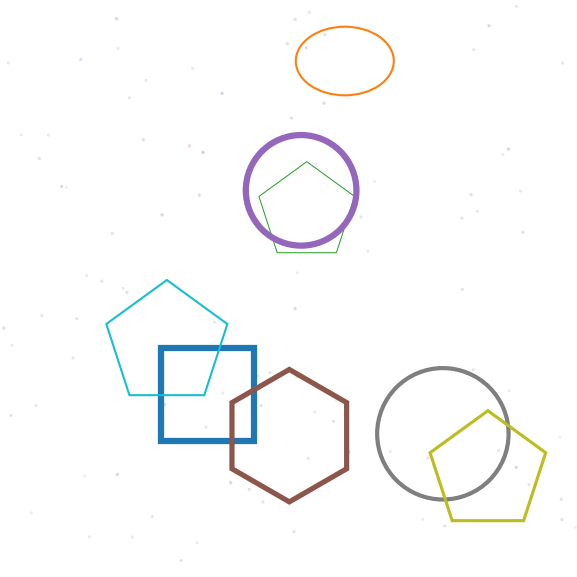[{"shape": "square", "thickness": 3, "radius": 0.4, "center": [0.359, 0.316]}, {"shape": "oval", "thickness": 1, "radius": 0.42, "center": [0.597, 0.894]}, {"shape": "pentagon", "thickness": 0.5, "radius": 0.44, "center": [0.531, 0.632]}, {"shape": "circle", "thickness": 3, "radius": 0.48, "center": [0.521, 0.67]}, {"shape": "hexagon", "thickness": 2.5, "radius": 0.57, "center": [0.501, 0.245]}, {"shape": "circle", "thickness": 2, "radius": 0.57, "center": [0.767, 0.248]}, {"shape": "pentagon", "thickness": 1.5, "radius": 0.53, "center": [0.845, 0.183]}, {"shape": "pentagon", "thickness": 1, "radius": 0.55, "center": [0.289, 0.404]}]